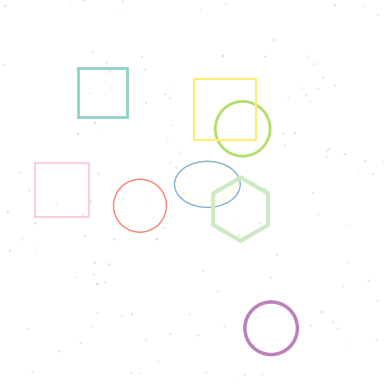[{"shape": "square", "thickness": 2, "radius": 0.32, "center": [0.266, 0.759]}, {"shape": "oval", "thickness": 0.5, "radius": 0.38, "center": [0.536, 0.529]}, {"shape": "circle", "thickness": 1, "radius": 0.34, "center": [0.364, 0.466]}, {"shape": "oval", "thickness": 1, "radius": 0.43, "center": [0.539, 0.521]}, {"shape": "circle", "thickness": 2, "radius": 0.36, "center": [0.63, 0.666]}, {"shape": "square", "thickness": 1.5, "radius": 0.35, "center": [0.162, 0.506]}, {"shape": "circle", "thickness": 2.5, "radius": 0.34, "center": [0.704, 0.147]}, {"shape": "hexagon", "thickness": 3, "radius": 0.41, "center": [0.625, 0.457]}, {"shape": "square", "thickness": 1.5, "radius": 0.4, "center": [0.585, 0.716]}]